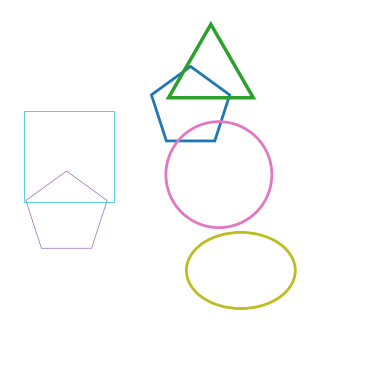[{"shape": "pentagon", "thickness": 2, "radius": 0.53, "center": [0.495, 0.72]}, {"shape": "triangle", "thickness": 2.5, "radius": 0.64, "center": [0.548, 0.81]}, {"shape": "pentagon", "thickness": 0.5, "radius": 0.55, "center": [0.173, 0.445]}, {"shape": "circle", "thickness": 2, "radius": 0.69, "center": [0.568, 0.546]}, {"shape": "oval", "thickness": 2, "radius": 0.71, "center": [0.626, 0.297]}, {"shape": "square", "thickness": 0.5, "radius": 0.59, "center": [0.179, 0.594]}]